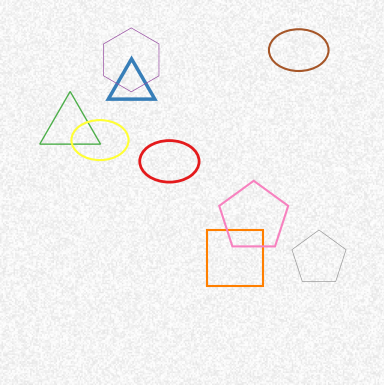[{"shape": "oval", "thickness": 2, "radius": 0.39, "center": [0.44, 0.581]}, {"shape": "triangle", "thickness": 2.5, "radius": 0.35, "center": [0.342, 0.777]}, {"shape": "triangle", "thickness": 1, "radius": 0.46, "center": [0.182, 0.671]}, {"shape": "hexagon", "thickness": 0.5, "radius": 0.42, "center": [0.341, 0.845]}, {"shape": "square", "thickness": 1.5, "radius": 0.36, "center": [0.611, 0.331]}, {"shape": "oval", "thickness": 1.5, "radius": 0.37, "center": [0.26, 0.636]}, {"shape": "oval", "thickness": 1.5, "radius": 0.39, "center": [0.776, 0.87]}, {"shape": "pentagon", "thickness": 1.5, "radius": 0.47, "center": [0.659, 0.436]}, {"shape": "pentagon", "thickness": 0.5, "radius": 0.37, "center": [0.829, 0.329]}]